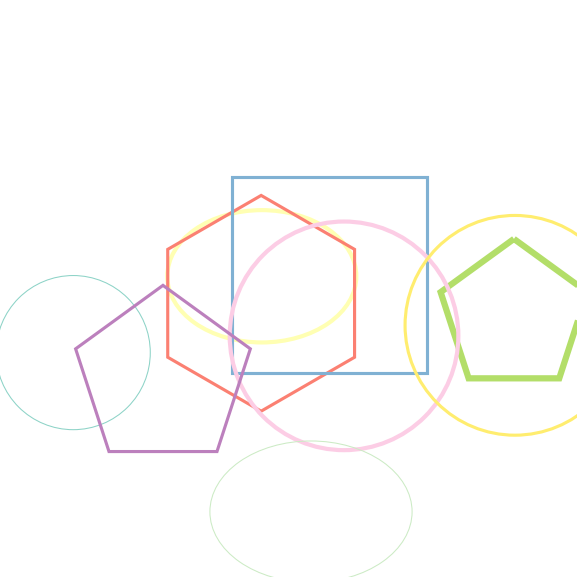[{"shape": "circle", "thickness": 0.5, "radius": 0.67, "center": [0.127, 0.389]}, {"shape": "oval", "thickness": 2, "radius": 0.82, "center": [0.453, 0.521]}, {"shape": "hexagon", "thickness": 1.5, "radius": 0.93, "center": [0.452, 0.474]}, {"shape": "square", "thickness": 1.5, "radius": 0.85, "center": [0.571, 0.523]}, {"shape": "pentagon", "thickness": 3, "radius": 0.67, "center": [0.89, 0.452]}, {"shape": "circle", "thickness": 2, "radius": 0.99, "center": [0.596, 0.418]}, {"shape": "pentagon", "thickness": 1.5, "radius": 0.8, "center": [0.282, 0.346]}, {"shape": "oval", "thickness": 0.5, "radius": 0.88, "center": [0.539, 0.113]}, {"shape": "circle", "thickness": 1.5, "radius": 0.95, "center": [0.892, 0.436]}]